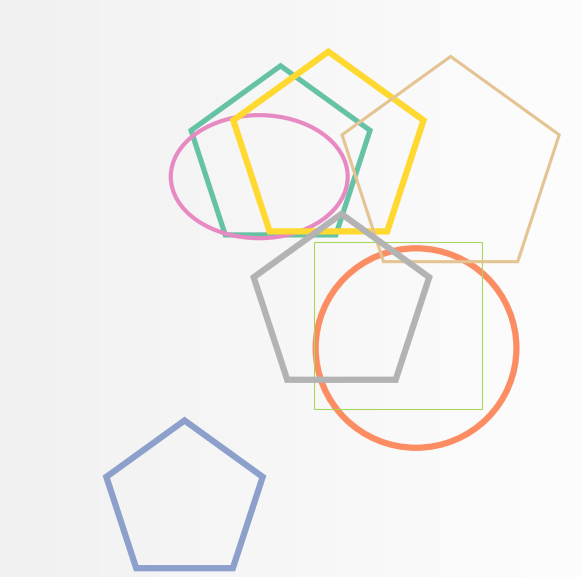[{"shape": "pentagon", "thickness": 2.5, "radius": 0.81, "center": [0.483, 0.723]}, {"shape": "circle", "thickness": 3, "radius": 0.86, "center": [0.716, 0.396]}, {"shape": "pentagon", "thickness": 3, "radius": 0.71, "center": [0.317, 0.13]}, {"shape": "oval", "thickness": 2, "radius": 0.76, "center": [0.446, 0.693]}, {"shape": "square", "thickness": 0.5, "radius": 0.72, "center": [0.685, 0.435]}, {"shape": "pentagon", "thickness": 3, "radius": 0.86, "center": [0.565, 0.738]}, {"shape": "pentagon", "thickness": 1.5, "radius": 0.98, "center": [0.775, 0.705]}, {"shape": "pentagon", "thickness": 3, "radius": 0.79, "center": [0.587, 0.47]}]